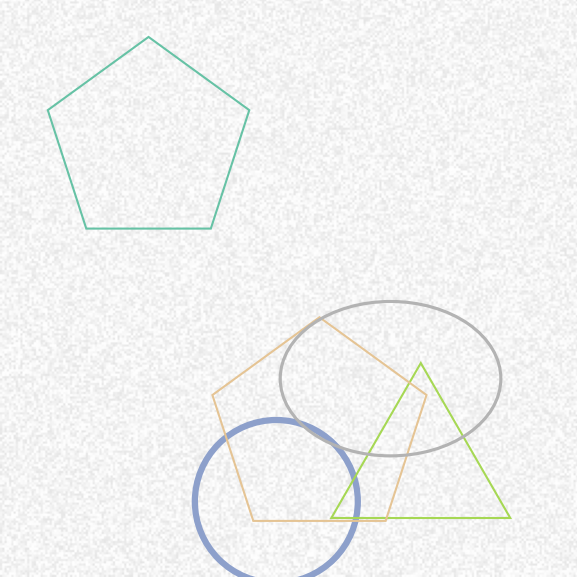[{"shape": "pentagon", "thickness": 1, "radius": 0.92, "center": [0.257, 0.752]}, {"shape": "circle", "thickness": 3, "radius": 0.71, "center": [0.479, 0.131]}, {"shape": "triangle", "thickness": 1, "radius": 0.89, "center": [0.729, 0.192]}, {"shape": "pentagon", "thickness": 1, "radius": 0.97, "center": [0.553, 0.255]}, {"shape": "oval", "thickness": 1.5, "radius": 0.95, "center": [0.676, 0.343]}]